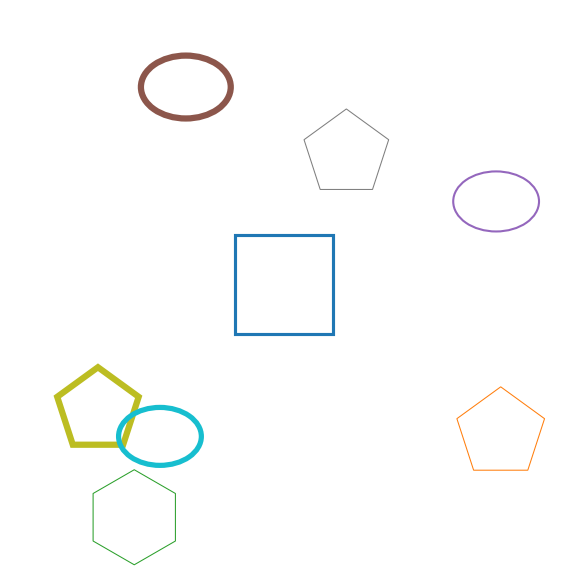[{"shape": "square", "thickness": 1.5, "radius": 0.43, "center": [0.492, 0.506]}, {"shape": "pentagon", "thickness": 0.5, "radius": 0.4, "center": [0.867, 0.249]}, {"shape": "hexagon", "thickness": 0.5, "radius": 0.41, "center": [0.232, 0.103]}, {"shape": "oval", "thickness": 1, "radius": 0.37, "center": [0.859, 0.65]}, {"shape": "oval", "thickness": 3, "radius": 0.39, "center": [0.322, 0.848]}, {"shape": "pentagon", "thickness": 0.5, "radius": 0.39, "center": [0.6, 0.733]}, {"shape": "pentagon", "thickness": 3, "radius": 0.37, "center": [0.17, 0.289]}, {"shape": "oval", "thickness": 2.5, "radius": 0.36, "center": [0.277, 0.243]}]